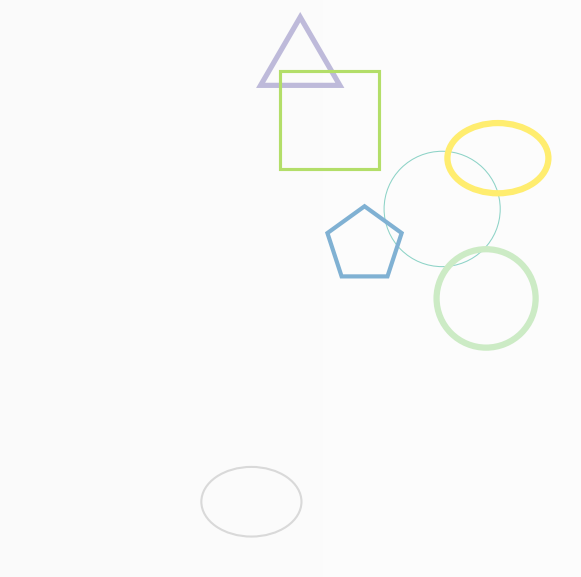[{"shape": "circle", "thickness": 0.5, "radius": 0.5, "center": [0.761, 0.637]}, {"shape": "triangle", "thickness": 2.5, "radius": 0.39, "center": [0.517, 0.891]}, {"shape": "pentagon", "thickness": 2, "radius": 0.34, "center": [0.627, 0.575]}, {"shape": "square", "thickness": 1.5, "radius": 0.43, "center": [0.568, 0.792]}, {"shape": "oval", "thickness": 1, "radius": 0.43, "center": [0.433, 0.13]}, {"shape": "circle", "thickness": 3, "radius": 0.43, "center": [0.836, 0.482]}, {"shape": "oval", "thickness": 3, "radius": 0.43, "center": [0.857, 0.725]}]